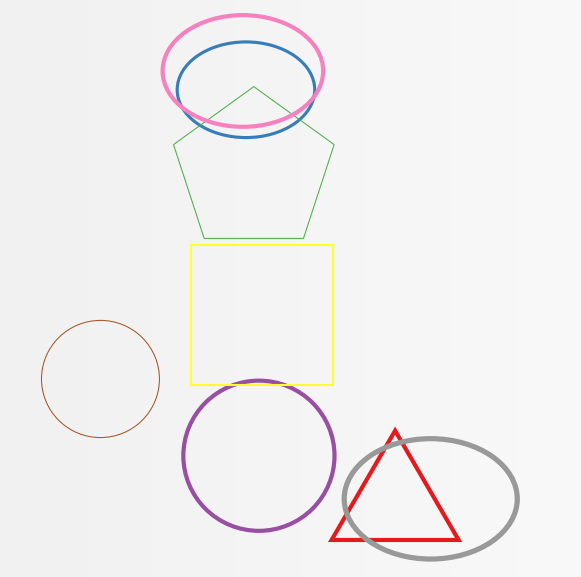[{"shape": "triangle", "thickness": 2, "radius": 0.63, "center": [0.68, 0.127]}, {"shape": "oval", "thickness": 1.5, "radius": 0.59, "center": [0.423, 0.844]}, {"shape": "pentagon", "thickness": 0.5, "radius": 0.73, "center": [0.437, 0.704]}, {"shape": "circle", "thickness": 2, "radius": 0.65, "center": [0.445, 0.21]}, {"shape": "square", "thickness": 1, "radius": 0.61, "center": [0.451, 0.454]}, {"shape": "circle", "thickness": 0.5, "radius": 0.51, "center": [0.173, 0.343]}, {"shape": "oval", "thickness": 2, "radius": 0.69, "center": [0.418, 0.876]}, {"shape": "oval", "thickness": 2.5, "radius": 0.74, "center": [0.741, 0.135]}]